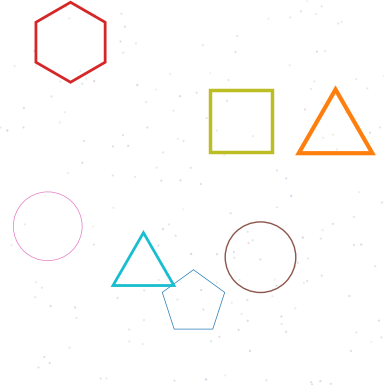[{"shape": "pentagon", "thickness": 0.5, "radius": 0.43, "center": [0.503, 0.214]}, {"shape": "triangle", "thickness": 3, "radius": 0.55, "center": [0.872, 0.657]}, {"shape": "hexagon", "thickness": 2, "radius": 0.52, "center": [0.183, 0.89]}, {"shape": "circle", "thickness": 1, "radius": 0.46, "center": [0.677, 0.332]}, {"shape": "circle", "thickness": 0.5, "radius": 0.45, "center": [0.124, 0.412]}, {"shape": "square", "thickness": 2.5, "radius": 0.4, "center": [0.625, 0.685]}, {"shape": "triangle", "thickness": 2, "radius": 0.46, "center": [0.373, 0.304]}]